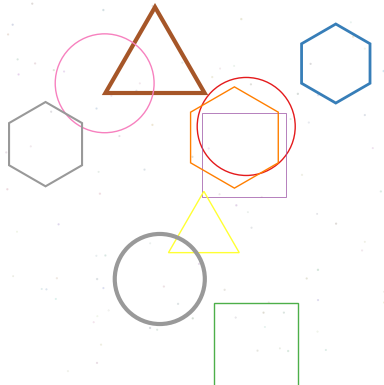[{"shape": "circle", "thickness": 1, "radius": 0.64, "center": [0.64, 0.672]}, {"shape": "hexagon", "thickness": 2, "radius": 0.51, "center": [0.872, 0.835]}, {"shape": "square", "thickness": 1, "radius": 0.54, "center": [0.664, 0.105]}, {"shape": "square", "thickness": 0.5, "radius": 0.55, "center": [0.634, 0.598]}, {"shape": "hexagon", "thickness": 1, "radius": 0.66, "center": [0.609, 0.643]}, {"shape": "triangle", "thickness": 1, "radius": 0.53, "center": [0.529, 0.397]}, {"shape": "triangle", "thickness": 3, "radius": 0.74, "center": [0.403, 0.833]}, {"shape": "circle", "thickness": 1, "radius": 0.64, "center": [0.272, 0.784]}, {"shape": "circle", "thickness": 3, "radius": 0.58, "center": [0.415, 0.275]}, {"shape": "hexagon", "thickness": 1.5, "radius": 0.55, "center": [0.118, 0.626]}]